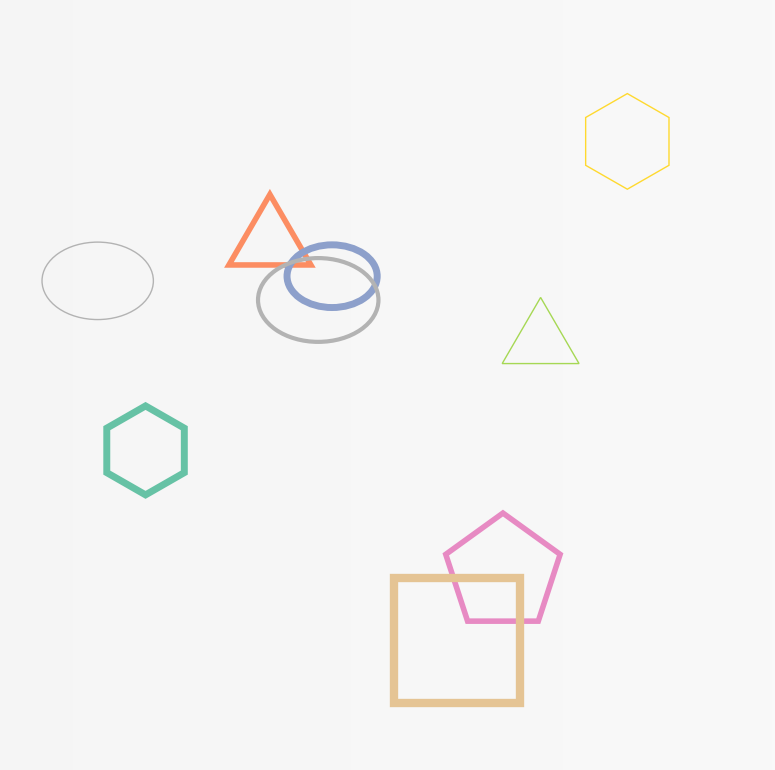[{"shape": "hexagon", "thickness": 2.5, "radius": 0.29, "center": [0.188, 0.415]}, {"shape": "triangle", "thickness": 2, "radius": 0.31, "center": [0.348, 0.686]}, {"shape": "oval", "thickness": 2.5, "radius": 0.29, "center": [0.429, 0.641]}, {"shape": "pentagon", "thickness": 2, "radius": 0.39, "center": [0.649, 0.256]}, {"shape": "triangle", "thickness": 0.5, "radius": 0.29, "center": [0.698, 0.556]}, {"shape": "hexagon", "thickness": 0.5, "radius": 0.31, "center": [0.809, 0.816]}, {"shape": "square", "thickness": 3, "radius": 0.41, "center": [0.59, 0.168]}, {"shape": "oval", "thickness": 0.5, "radius": 0.36, "center": [0.126, 0.635]}, {"shape": "oval", "thickness": 1.5, "radius": 0.39, "center": [0.411, 0.61]}]